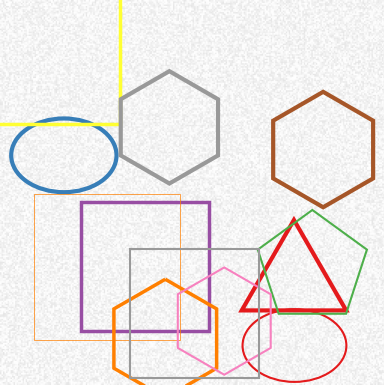[{"shape": "triangle", "thickness": 3, "radius": 0.78, "center": [0.763, 0.272]}, {"shape": "oval", "thickness": 1.5, "radius": 0.67, "center": [0.765, 0.102]}, {"shape": "oval", "thickness": 3, "radius": 0.68, "center": [0.166, 0.597]}, {"shape": "pentagon", "thickness": 1.5, "radius": 0.74, "center": [0.811, 0.306]}, {"shape": "square", "thickness": 2.5, "radius": 0.84, "center": [0.376, 0.308]}, {"shape": "hexagon", "thickness": 2.5, "radius": 0.77, "center": [0.429, 0.121]}, {"shape": "square", "thickness": 0.5, "radius": 0.95, "center": [0.277, 0.307]}, {"shape": "square", "thickness": 2.5, "radius": 0.88, "center": [0.137, 0.854]}, {"shape": "hexagon", "thickness": 3, "radius": 0.75, "center": [0.839, 0.612]}, {"shape": "hexagon", "thickness": 1.5, "radius": 0.7, "center": [0.582, 0.166]}, {"shape": "hexagon", "thickness": 3, "radius": 0.73, "center": [0.44, 0.669]}, {"shape": "square", "thickness": 1.5, "radius": 0.83, "center": [0.505, 0.185]}]